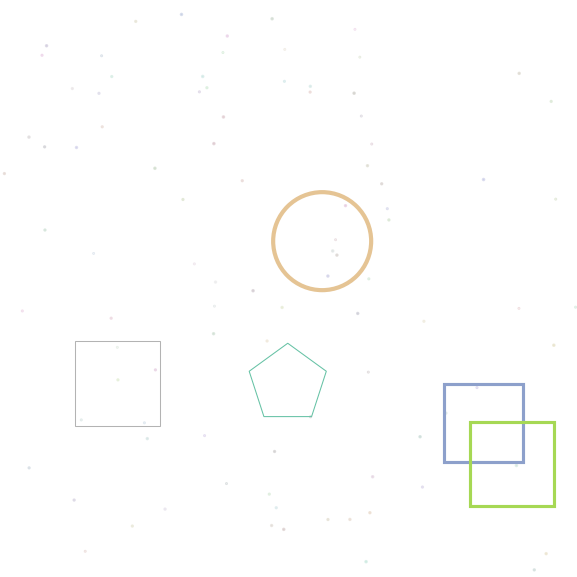[{"shape": "pentagon", "thickness": 0.5, "radius": 0.35, "center": [0.498, 0.335]}, {"shape": "square", "thickness": 1.5, "radius": 0.34, "center": [0.837, 0.267]}, {"shape": "square", "thickness": 1.5, "radius": 0.36, "center": [0.887, 0.195]}, {"shape": "circle", "thickness": 2, "radius": 0.42, "center": [0.558, 0.582]}, {"shape": "square", "thickness": 0.5, "radius": 0.37, "center": [0.204, 0.335]}]